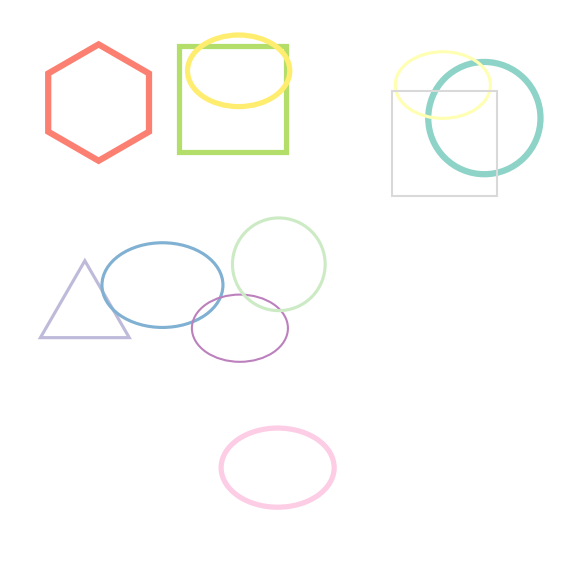[{"shape": "circle", "thickness": 3, "radius": 0.49, "center": [0.839, 0.795]}, {"shape": "oval", "thickness": 1.5, "radius": 0.41, "center": [0.767, 0.852]}, {"shape": "triangle", "thickness": 1.5, "radius": 0.44, "center": [0.147, 0.459]}, {"shape": "hexagon", "thickness": 3, "radius": 0.5, "center": [0.171, 0.822]}, {"shape": "oval", "thickness": 1.5, "radius": 0.52, "center": [0.281, 0.505]}, {"shape": "square", "thickness": 2.5, "radius": 0.46, "center": [0.403, 0.828]}, {"shape": "oval", "thickness": 2.5, "radius": 0.49, "center": [0.481, 0.189]}, {"shape": "square", "thickness": 1, "radius": 0.46, "center": [0.77, 0.751]}, {"shape": "oval", "thickness": 1, "radius": 0.42, "center": [0.415, 0.431]}, {"shape": "circle", "thickness": 1.5, "radius": 0.4, "center": [0.483, 0.541]}, {"shape": "oval", "thickness": 2.5, "radius": 0.44, "center": [0.413, 0.877]}]